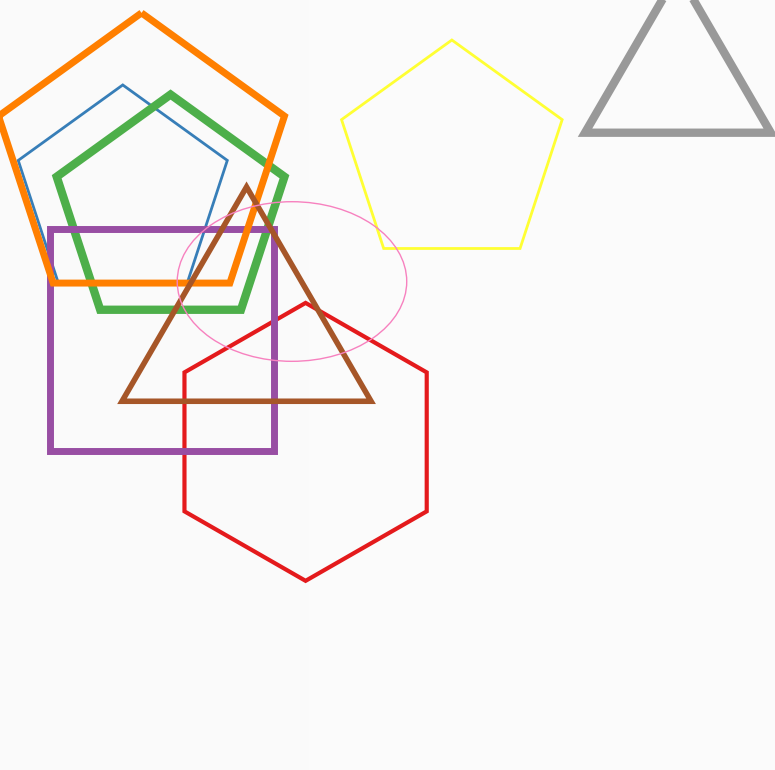[{"shape": "hexagon", "thickness": 1.5, "radius": 0.9, "center": [0.394, 0.426]}, {"shape": "pentagon", "thickness": 1, "radius": 0.71, "center": [0.158, 0.748]}, {"shape": "pentagon", "thickness": 3, "radius": 0.77, "center": [0.22, 0.723]}, {"shape": "square", "thickness": 2.5, "radius": 0.72, "center": [0.209, 0.558]}, {"shape": "pentagon", "thickness": 2.5, "radius": 0.97, "center": [0.183, 0.789]}, {"shape": "pentagon", "thickness": 1, "radius": 0.75, "center": [0.583, 0.798]}, {"shape": "triangle", "thickness": 2, "radius": 0.93, "center": [0.318, 0.572]}, {"shape": "oval", "thickness": 0.5, "radius": 0.74, "center": [0.377, 0.634]}, {"shape": "triangle", "thickness": 3, "radius": 0.69, "center": [0.875, 0.897]}]